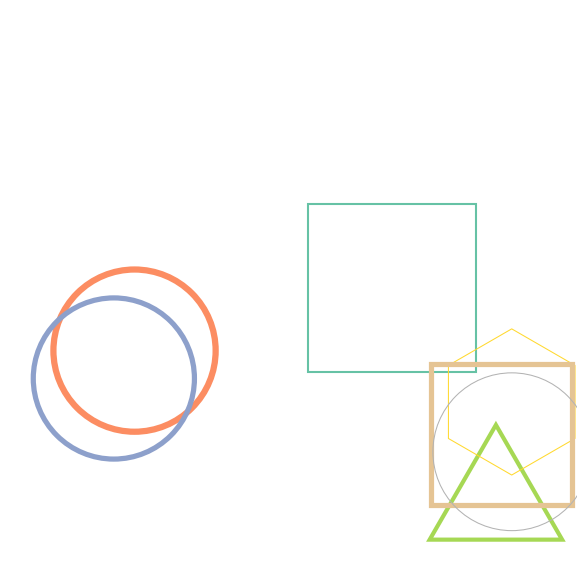[{"shape": "square", "thickness": 1, "radius": 0.73, "center": [0.679, 0.5]}, {"shape": "circle", "thickness": 3, "radius": 0.7, "center": [0.233, 0.392]}, {"shape": "circle", "thickness": 2.5, "radius": 0.7, "center": [0.197, 0.344]}, {"shape": "triangle", "thickness": 2, "radius": 0.66, "center": [0.859, 0.131]}, {"shape": "hexagon", "thickness": 0.5, "radius": 0.63, "center": [0.886, 0.303]}, {"shape": "square", "thickness": 2.5, "radius": 0.61, "center": [0.868, 0.247]}, {"shape": "circle", "thickness": 0.5, "radius": 0.68, "center": [0.886, 0.217]}]